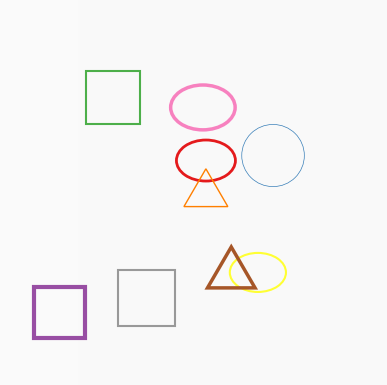[{"shape": "oval", "thickness": 2, "radius": 0.38, "center": [0.531, 0.583]}, {"shape": "circle", "thickness": 0.5, "radius": 0.4, "center": [0.705, 0.596]}, {"shape": "square", "thickness": 1.5, "radius": 0.35, "center": [0.292, 0.747]}, {"shape": "square", "thickness": 3, "radius": 0.33, "center": [0.154, 0.189]}, {"shape": "triangle", "thickness": 1, "radius": 0.33, "center": [0.531, 0.496]}, {"shape": "oval", "thickness": 1.5, "radius": 0.36, "center": [0.666, 0.292]}, {"shape": "triangle", "thickness": 2.5, "radius": 0.35, "center": [0.597, 0.288]}, {"shape": "oval", "thickness": 2.5, "radius": 0.42, "center": [0.524, 0.721]}, {"shape": "square", "thickness": 1.5, "radius": 0.37, "center": [0.377, 0.226]}]